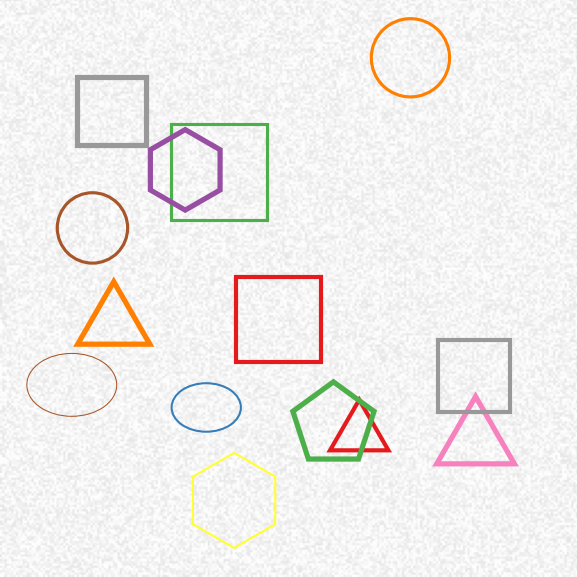[{"shape": "square", "thickness": 2, "radius": 0.37, "center": [0.483, 0.446]}, {"shape": "triangle", "thickness": 2, "radius": 0.29, "center": [0.622, 0.249]}, {"shape": "oval", "thickness": 1, "radius": 0.3, "center": [0.357, 0.294]}, {"shape": "pentagon", "thickness": 2.5, "radius": 0.37, "center": [0.577, 0.264]}, {"shape": "square", "thickness": 1.5, "radius": 0.42, "center": [0.38, 0.701]}, {"shape": "hexagon", "thickness": 2.5, "radius": 0.35, "center": [0.321, 0.705]}, {"shape": "triangle", "thickness": 2.5, "radius": 0.36, "center": [0.197, 0.439]}, {"shape": "circle", "thickness": 1.5, "radius": 0.34, "center": [0.711, 0.899]}, {"shape": "hexagon", "thickness": 1, "radius": 0.41, "center": [0.405, 0.133]}, {"shape": "circle", "thickness": 1.5, "radius": 0.3, "center": [0.16, 0.604]}, {"shape": "oval", "thickness": 0.5, "radius": 0.39, "center": [0.124, 0.333]}, {"shape": "triangle", "thickness": 2.5, "radius": 0.39, "center": [0.824, 0.235]}, {"shape": "square", "thickness": 2.5, "radius": 0.29, "center": [0.193, 0.806]}, {"shape": "square", "thickness": 2, "radius": 0.31, "center": [0.821, 0.348]}]